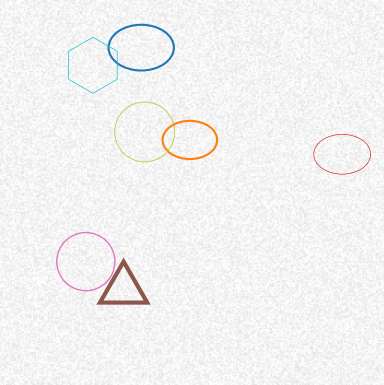[{"shape": "oval", "thickness": 1.5, "radius": 0.42, "center": [0.367, 0.876]}, {"shape": "oval", "thickness": 1.5, "radius": 0.35, "center": [0.493, 0.636]}, {"shape": "oval", "thickness": 0.5, "radius": 0.37, "center": [0.889, 0.599]}, {"shape": "triangle", "thickness": 3, "radius": 0.35, "center": [0.321, 0.25]}, {"shape": "circle", "thickness": 1, "radius": 0.38, "center": [0.223, 0.32]}, {"shape": "circle", "thickness": 0.5, "radius": 0.39, "center": [0.376, 0.657]}, {"shape": "hexagon", "thickness": 0.5, "radius": 0.36, "center": [0.241, 0.831]}]